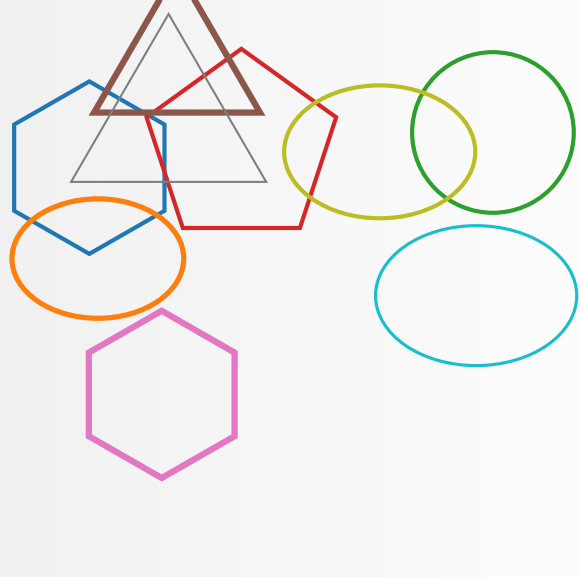[{"shape": "hexagon", "thickness": 2, "radius": 0.75, "center": [0.154, 0.709]}, {"shape": "oval", "thickness": 2.5, "radius": 0.74, "center": [0.168, 0.551]}, {"shape": "circle", "thickness": 2, "radius": 0.7, "center": [0.848, 0.77]}, {"shape": "pentagon", "thickness": 2, "radius": 0.86, "center": [0.415, 0.743]}, {"shape": "triangle", "thickness": 3, "radius": 0.82, "center": [0.305, 0.887]}, {"shape": "hexagon", "thickness": 3, "radius": 0.72, "center": [0.278, 0.316]}, {"shape": "triangle", "thickness": 1, "radius": 0.97, "center": [0.29, 0.781]}, {"shape": "oval", "thickness": 2, "radius": 0.82, "center": [0.653, 0.736]}, {"shape": "oval", "thickness": 1.5, "radius": 0.87, "center": [0.819, 0.487]}]